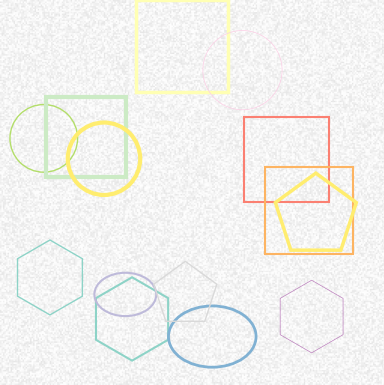[{"shape": "hexagon", "thickness": 1.5, "radius": 0.54, "center": [0.343, 0.172]}, {"shape": "hexagon", "thickness": 1, "radius": 0.49, "center": [0.13, 0.279]}, {"shape": "square", "thickness": 2.5, "radius": 0.6, "center": [0.473, 0.88]}, {"shape": "oval", "thickness": 1.5, "radius": 0.4, "center": [0.326, 0.235]}, {"shape": "square", "thickness": 1.5, "radius": 0.55, "center": [0.744, 0.586]}, {"shape": "oval", "thickness": 2, "radius": 0.57, "center": [0.551, 0.126]}, {"shape": "square", "thickness": 1.5, "radius": 0.57, "center": [0.802, 0.453]}, {"shape": "circle", "thickness": 1, "radius": 0.44, "center": [0.114, 0.641]}, {"shape": "circle", "thickness": 0.5, "radius": 0.51, "center": [0.63, 0.818]}, {"shape": "pentagon", "thickness": 1, "radius": 0.43, "center": [0.481, 0.235]}, {"shape": "hexagon", "thickness": 0.5, "radius": 0.47, "center": [0.809, 0.178]}, {"shape": "square", "thickness": 3, "radius": 0.52, "center": [0.224, 0.645]}, {"shape": "pentagon", "thickness": 2.5, "radius": 0.55, "center": [0.82, 0.44]}, {"shape": "circle", "thickness": 3, "radius": 0.47, "center": [0.27, 0.588]}]